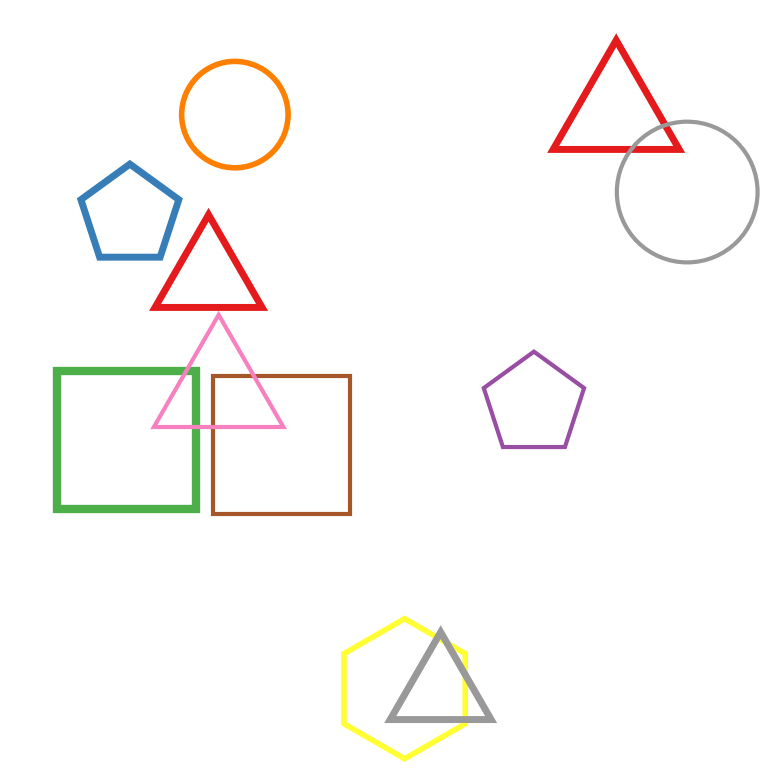[{"shape": "triangle", "thickness": 2.5, "radius": 0.4, "center": [0.271, 0.641]}, {"shape": "triangle", "thickness": 2.5, "radius": 0.47, "center": [0.8, 0.853]}, {"shape": "pentagon", "thickness": 2.5, "radius": 0.33, "center": [0.169, 0.72]}, {"shape": "square", "thickness": 3, "radius": 0.45, "center": [0.164, 0.429]}, {"shape": "pentagon", "thickness": 1.5, "radius": 0.34, "center": [0.693, 0.475]}, {"shape": "circle", "thickness": 2, "radius": 0.35, "center": [0.305, 0.851]}, {"shape": "hexagon", "thickness": 2, "radius": 0.45, "center": [0.525, 0.106]}, {"shape": "square", "thickness": 1.5, "radius": 0.44, "center": [0.366, 0.422]}, {"shape": "triangle", "thickness": 1.5, "radius": 0.49, "center": [0.284, 0.494]}, {"shape": "circle", "thickness": 1.5, "radius": 0.46, "center": [0.892, 0.751]}, {"shape": "triangle", "thickness": 2.5, "radius": 0.38, "center": [0.572, 0.103]}]